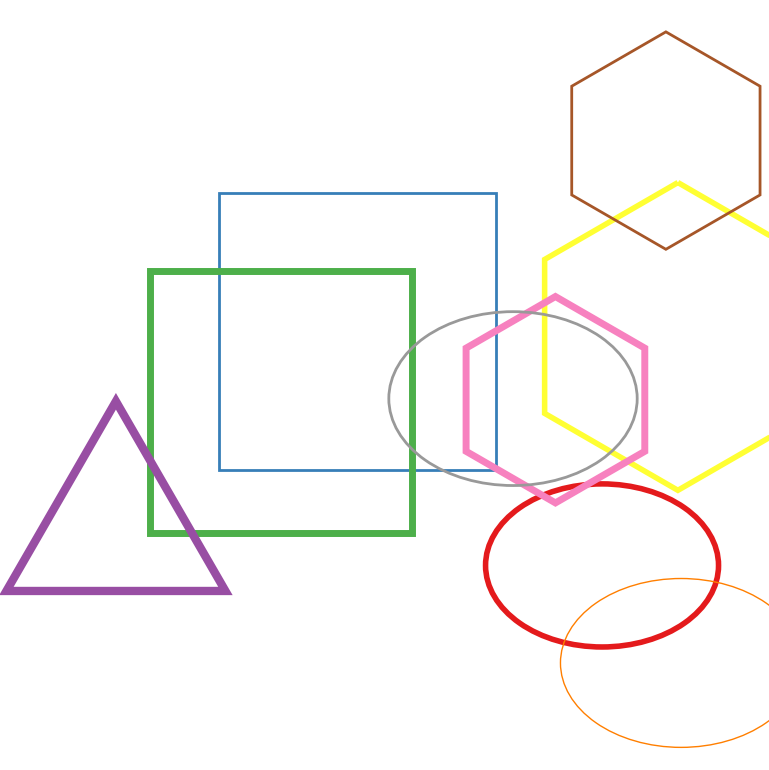[{"shape": "oval", "thickness": 2, "radius": 0.76, "center": [0.782, 0.266]}, {"shape": "square", "thickness": 1, "radius": 0.9, "center": [0.465, 0.569]}, {"shape": "square", "thickness": 2.5, "radius": 0.85, "center": [0.365, 0.478]}, {"shape": "triangle", "thickness": 3, "radius": 0.82, "center": [0.151, 0.315]}, {"shape": "oval", "thickness": 0.5, "radius": 0.78, "center": [0.885, 0.139]}, {"shape": "hexagon", "thickness": 2, "radius": 1.0, "center": [0.88, 0.563]}, {"shape": "hexagon", "thickness": 1, "radius": 0.71, "center": [0.865, 0.817]}, {"shape": "hexagon", "thickness": 2.5, "radius": 0.67, "center": [0.721, 0.481]}, {"shape": "oval", "thickness": 1, "radius": 0.81, "center": [0.666, 0.482]}]